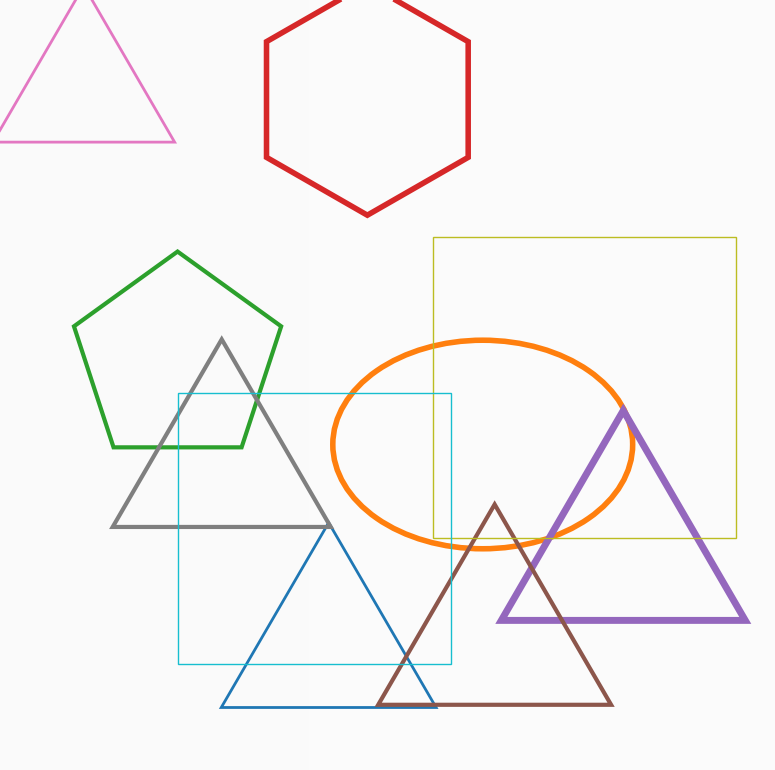[{"shape": "triangle", "thickness": 1, "radius": 0.8, "center": [0.424, 0.161]}, {"shape": "oval", "thickness": 2, "radius": 0.97, "center": [0.623, 0.423]}, {"shape": "pentagon", "thickness": 1.5, "radius": 0.7, "center": [0.229, 0.533]}, {"shape": "hexagon", "thickness": 2, "radius": 0.75, "center": [0.474, 0.871]}, {"shape": "triangle", "thickness": 2.5, "radius": 0.91, "center": [0.804, 0.285]}, {"shape": "triangle", "thickness": 1.5, "radius": 0.87, "center": [0.638, 0.171]}, {"shape": "triangle", "thickness": 1, "radius": 0.68, "center": [0.108, 0.883]}, {"shape": "triangle", "thickness": 1.5, "radius": 0.81, "center": [0.286, 0.397]}, {"shape": "square", "thickness": 0.5, "radius": 0.98, "center": [0.754, 0.496]}, {"shape": "square", "thickness": 0.5, "radius": 0.88, "center": [0.406, 0.313]}]